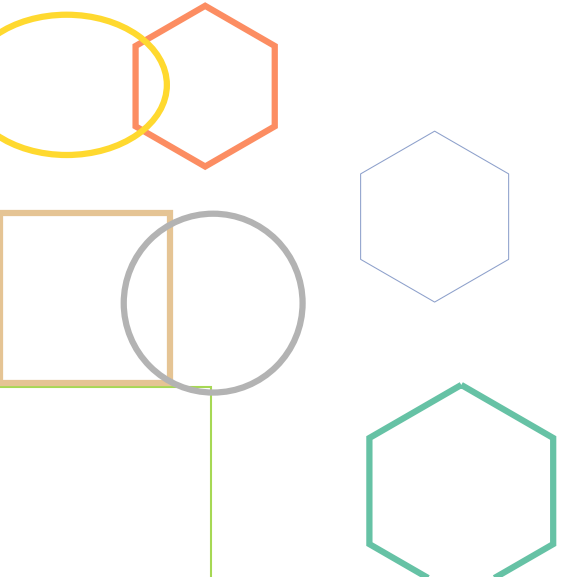[{"shape": "hexagon", "thickness": 3, "radius": 0.92, "center": [0.799, 0.149]}, {"shape": "hexagon", "thickness": 3, "radius": 0.7, "center": [0.355, 0.85]}, {"shape": "hexagon", "thickness": 0.5, "radius": 0.74, "center": [0.753, 0.624]}, {"shape": "square", "thickness": 1, "radius": 0.94, "center": [0.178, 0.142]}, {"shape": "oval", "thickness": 3, "radius": 0.87, "center": [0.115, 0.852]}, {"shape": "square", "thickness": 3, "radius": 0.74, "center": [0.147, 0.483]}, {"shape": "circle", "thickness": 3, "radius": 0.77, "center": [0.369, 0.474]}]